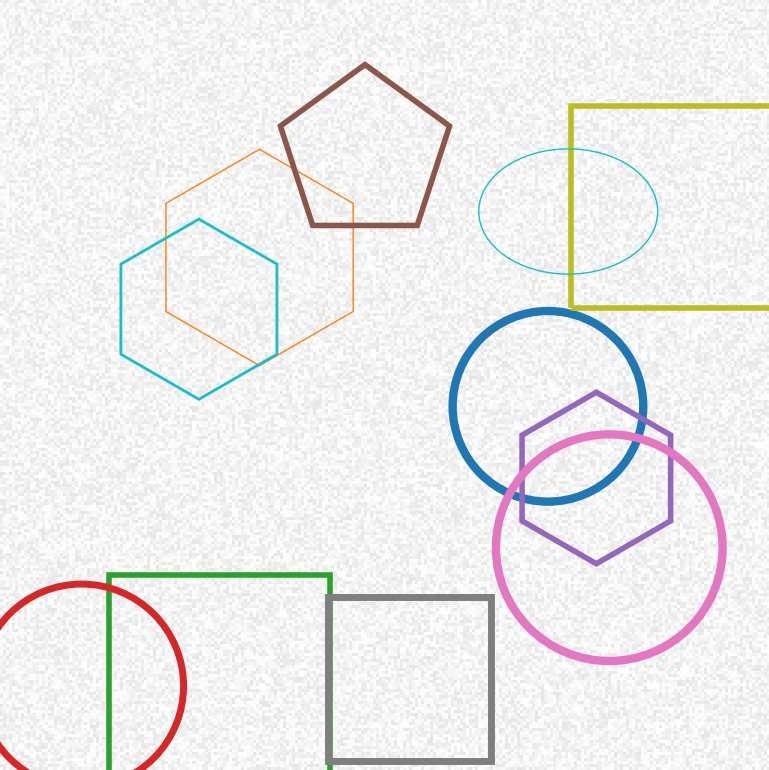[{"shape": "circle", "thickness": 3, "radius": 0.62, "center": [0.712, 0.472]}, {"shape": "hexagon", "thickness": 0.5, "radius": 0.7, "center": [0.337, 0.666]}, {"shape": "square", "thickness": 2, "radius": 0.72, "center": [0.285, 0.11]}, {"shape": "circle", "thickness": 2.5, "radius": 0.66, "center": [0.106, 0.109]}, {"shape": "hexagon", "thickness": 2, "radius": 0.56, "center": [0.774, 0.379]}, {"shape": "pentagon", "thickness": 2, "radius": 0.58, "center": [0.474, 0.801]}, {"shape": "circle", "thickness": 3, "radius": 0.74, "center": [0.791, 0.289]}, {"shape": "square", "thickness": 2.5, "radius": 0.53, "center": [0.531, 0.118]}, {"shape": "square", "thickness": 2, "radius": 0.65, "center": [0.872, 0.731]}, {"shape": "hexagon", "thickness": 1, "radius": 0.59, "center": [0.258, 0.598]}, {"shape": "oval", "thickness": 0.5, "radius": 0.58, "center": [0.738, 0.725]}]